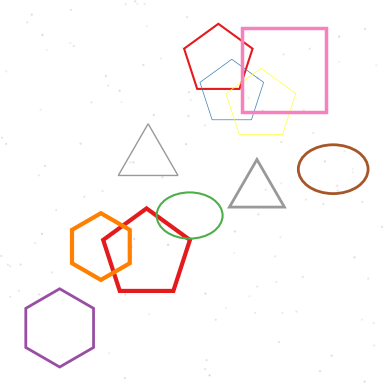[{"shape": "pentagon", "thickness": 1.5, "radius": 0.47, "center": [0.567, 0.845]}, {"shape": "pentagon", "thickness": 3, "radius": 0.59, "center": [0.381, 0.34]}, {"shape": "pentagon", "thickness": 0.5, "radius": 0.43, "center": [0.602, 0.759]}, {"shape": "oval", "thickness": 1.5, "radius": 0.43, "center": [0.493, 0.44]}, {"shape": "hexagon", "thickness": 2, "radius": 0.51, "center": [0.155, 0.148]}, {"shape": "hexagon", "thickness": 3, "radius": 0.43, "center": [0.262, 0.36]}, {"shape": "pentagon", "thickness": 0.5, "radius": 0.48, "center": [0.678, 0.727]}, {"shape": "oval", "thickness": 2, "radius": 0.45, "center": [0.865, 0.561]}, {"shape": "square", "thickness": 2.5, "radius": 0.55, "center": [0.738, 0.819]}, {"shape": "triangle", "thickness": 2, "radius": 0.41, "center": [0.667, 0.503]}, {"shape": "triangle", "thickness": 1, "radius": 0.45, "center": [0.385, 0.589]}]